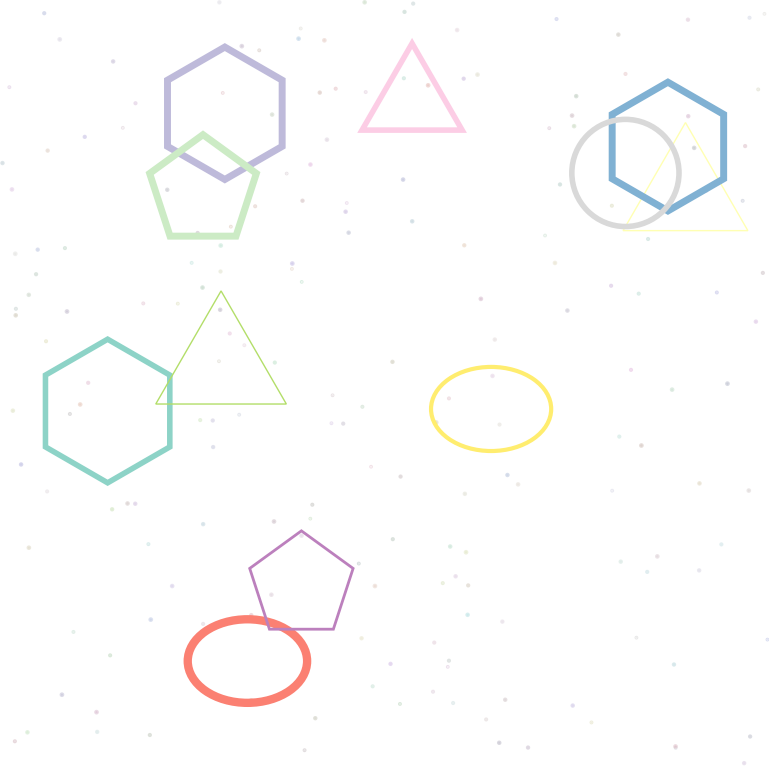[{"shape": "hexagon", "thickness": 2, "radius": 0.47, "center": [0.14, 0.466]}, {"shape": "triangle", "thickness": 0.5, "radius": 0.47, "center": [0.89, 0.747]}, {"shape": "hexagon", "thickness": 2.5, "radius": 0.43, "center": [0.292, 0.853]}, {"shape": "oval", "thickness": 3, "radius": 0.39, "center": [0.321, 0.141]}, {"shape": "hexagon", "thickness": 2.5, "radius": 0.42, "center": [0.867, 0.81]}, {"shape": "triangle", "thickness": 0.5, "radius": 0.49, "center": [0.287, 0.524]}, {"shape": "triangle", "thickness": 2, "radius": 0.38, "center": [0.535, 0.869]}, {"shape": "circle", "thickness": 2, "radius": 0.35, "center": [0.812, 0.775]}, {"shape": "pentagon", "thickness": 1, "radius": 0.35, "center": [0.391, 0.24]}, {"shape": "pentagon", "thickness": 2.5, "radius": 0.36, "center": [0.264, 0.752]}, {"shape": "oval", "thickness": 1.5, "radius": 0.39, "center": [0.638, 0.469]}]